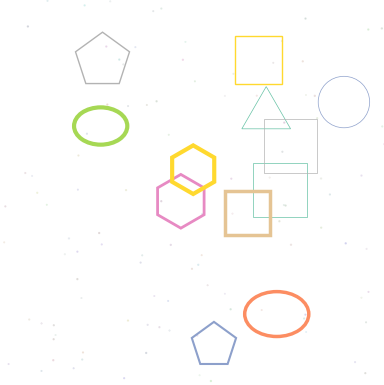[{"shape": "triangle", "thickness": 0.5, "radius": 0.37, "center": [0.691, 0.702]}, {"shape": "square", "thickness": 0.5, "radius": 0.35, "center": [0.727, 0.506]}, {"shape": "oval", "thickness": 2.5, "radius": 0.42, "center": [0.719, 0.184]}, {"shape": "pentagon", "thickness": 1.5, "radius": 0.3, "center": [0.556, 0.103]}, {"shape": "circle", "thickness": 0.5, "radius": 0.33, "center": [0.893, 0.735]}, {"shape": "hexagon", "thickness": 2, "radius": 0.35, "center": [0.47, 0.477]}, {"shape": "oval", "thickness": 3, "radius": 0.35, "center": [0.262, 0.673]}, {"shape": "hexagon", "thickness": 3, "radius": 0.32, "center": [0.502, 0.559]}, {"shape": "square", "thickness": 1, "radius": 0.31, "center": [0.671, 0.844]}, {"shape": "square", "thickness": 2.5, "radius": 0.29, "center": [0.643, 0.446]}, {"shape": "pentagon", "thickness": 1, "radius": 0.37, "center": [0.266, 0.843]}, {"shape": "square", "thickness": 0.5, "radius": 0.35, "center": [0.755, 0.621]}]